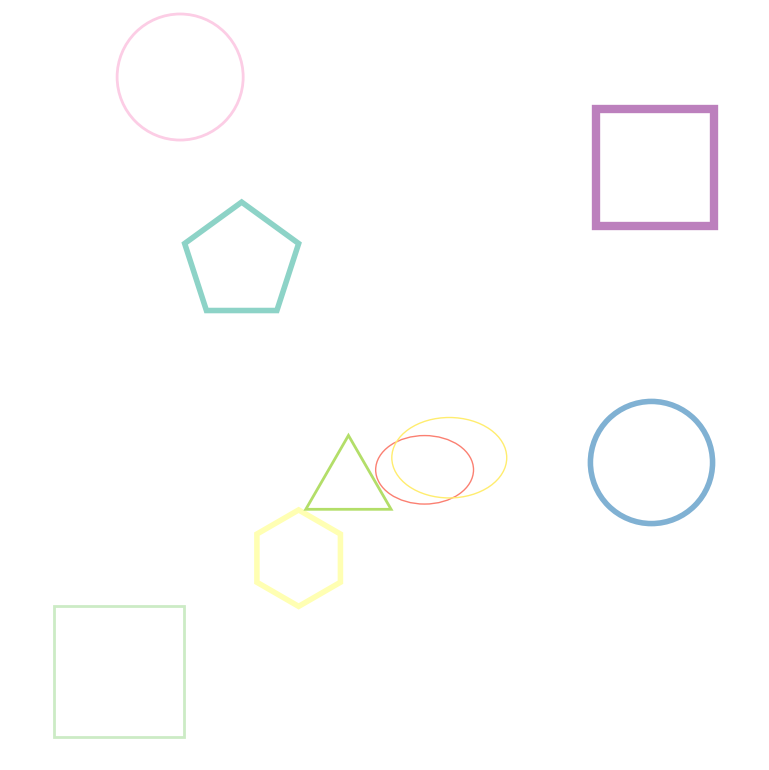[{"shape": "pentagon", "thickness": 2, "radius": 0.39, "center": [0.314, 0.66]}, {"shape": "hexagon", "thickness": 2, "radius": 0.31, "center": [0.388, 0.275]}, {"shape": "oval", "thickness": 0.5, "radius": 0.32, "center": [0.551, 0.39]}, {"shape": "circle", "thickness": 2, "radius": 0.4, "center": [0.846, 0.399]}, {"shape": "triangle", "thickness": 1, "radius": 0.32, "center": [0.453, 0.371]}, {"shape": "circle", "thickness": 1, "radius": 0.41, "center": [0.234, 0.9]}, {"shape": "square", "thickness": 3, "radius": 0.38, "center": [0.851, 0.782]}, {"shape": "square", "thickness": 1, "radius": 0.42, "center": [0.155, 0.128]}, {"shape": "oval", "thickness": 0.5, "radius": 0.37, "center": [0.583, 0.406]}]